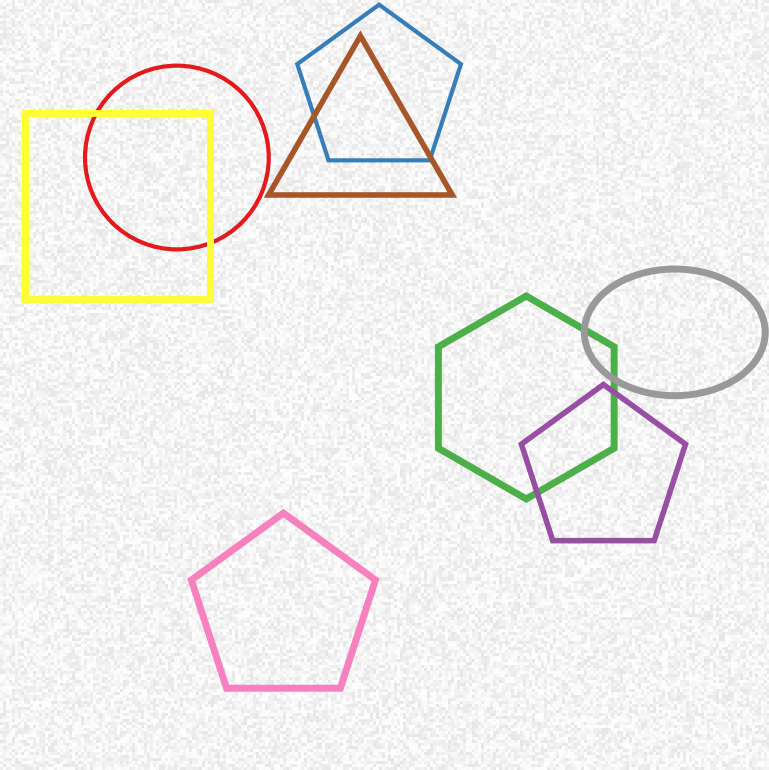[{"shape": "circle", "thickness": 1.5, "radius": 0.6, "center": [0.23, 0.795]}, {"shape": "pentagon", "thickness": 1.5, "radius": 0.56, "center": [0.492, 0.882]}, {"shape": "hexagon", "thickness": 2.5, "radius": 0.66, "center": [0.683, 0.484]}, {"shape": "pentagon", "thickness": 2, "radius": 0.56, "center": [0.784, 0.389]}, {"shape": "square", "thickness": 2.5, "radius": 0.6, "center": [0.152, 0.733]}, {"shape": "triangle", "thickness": 2, "radius": 0.69, "center": [0.468, 0.816]}, {"shape": "pentagon", "thickness": 2.5, "radius": 0.63, "center": [0.368, 0.208]}, {"shape": "oval", "thickness": 2.5, "radius": 0.59, "center": [0.876, 0.568]}]